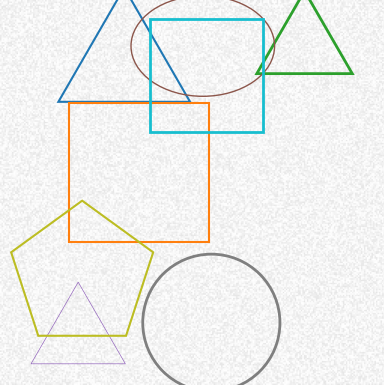[{"shape": "triangle", "thickness": 1.5, "radius": 0.99, "center": [0.323, 0.834]}, {"shape": "square", "thickness": 1.5, "radius": 0.9, "center": [0.361, 0.553]}, {"shape": "triangle", "thickness": 2, "radius": 0.72, "center": [0.791, 0.88]}, {"shape": "triangle", "thickness": 0.5, "radius": 0.71, "center": [0.203, 0.126]}, {"shape": "oval", "thickness": 1, "radius": 0.93, "center": [0.527, 0.88]}, {"shape": "circle", "thickness": 2, "radius": 0.89, "center": [0.549, 0.162]}, {"shape": "pentagon", "thickness": 1.5, "radius": 0.97, "center": [0.213, 0.285]}, {"shape": "square", "thickness": 2, "radius": 0.73, "center": [0.536, 0.803]}]